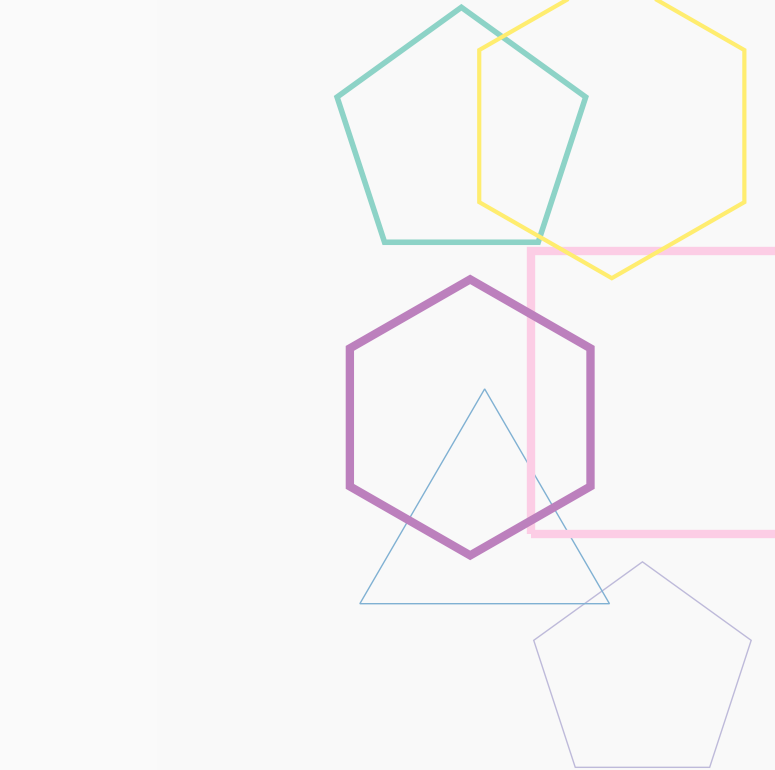[{"shape": "pentagon", "thickness": 2, "radius": 0.84, "center": [0.595, 0.822]}, {"shape": "pentagon", "thickness": 0.5, "radius": 0.74, "center": [0.829, 0.123]}, {"shape": "triangle", "thickness": 0.5, "radius": 0.93, "center": [0.625, 0.309]}, {"shape": "square", "thickness": 3, "radius": 0.92, "center": [0.868, 0.491]}, {"shape": "hexagon", "thickness": 3, "radius": 0.9, "center": [0.607, 0.458]}, {"shape": "hexagon", "thickness": 1.5, "radius": 0.99, "center": [0.789, 0.836]}]